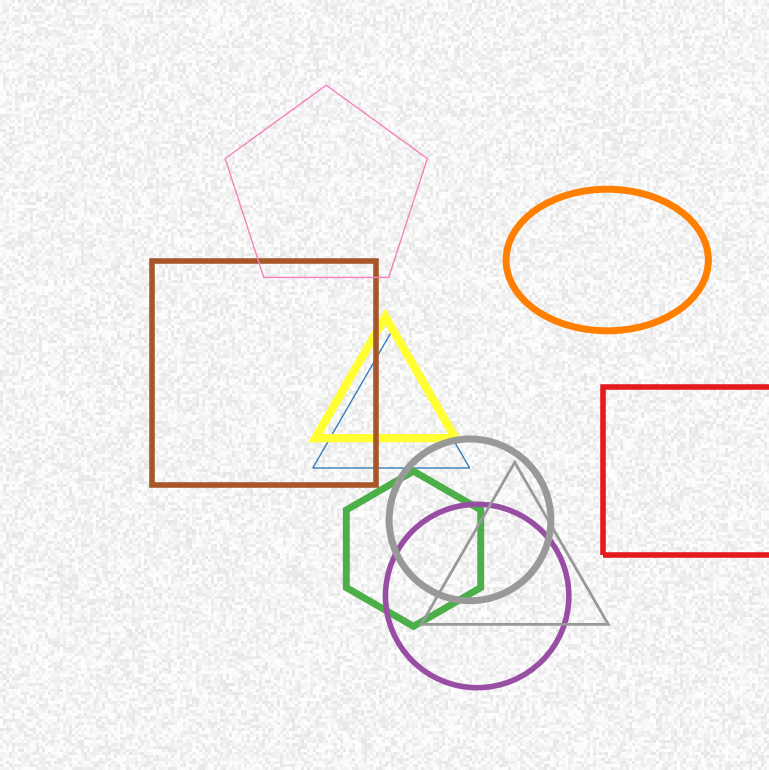[{"shape": "square", "thickness": 2, "radius": 0.55, "center": [0.892, 0.388]}, {"shape": "triangle", "thickness": 0.5, "radius": 0.59, "center": [0.508, 0.451]}, {"shape": "hexagon", "thickness": 2.5, "radius": 0.5, "center": [0.537, 0.287]}, {"shape": "circle", "thickness": 2, "radius": 0.6, "center": [0.62, 0.226]}, {"shape": "oval", "thickness": 2.5, "radius": 0.66, "center": [0.789, 0.662]}, {"shape": "triangle", "thickness": 3, "radius": 0.53, "center": [0.5, 0.484]}, {"shape": "square", "thickness": 2, "radius": 0.73, "center": [0.343, 0.516]}, {"shape": "pentagon", "thickness": 0.5, "radius": 0.69, "center": [0.424, 0.751]}, {"shape": "circle", "thickness": 2.5, "radius": 0.53, "center": [0.61, 0.325]}, {"shape": "triangle", "thickness": 1, "radius": 0.7, "center": [0.668, 0.259]}]